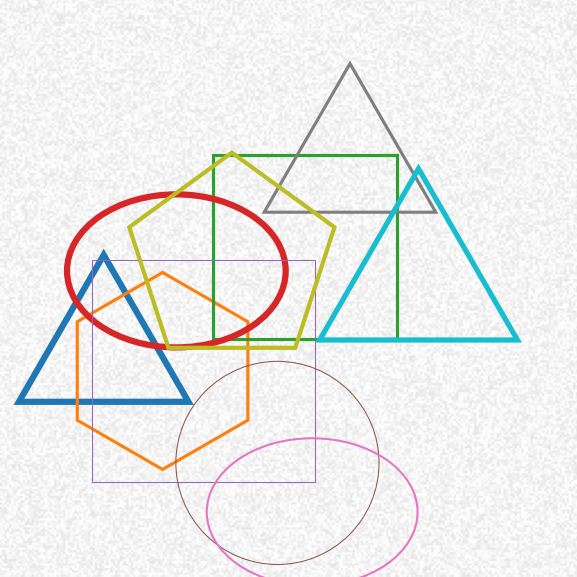[{"shape": "triangle", "thickness": 3, "radius": 0.85, "center": [0.18, 0.388]}, {"shape": "hexagon", "thickness": 1.5, "radius": 0.85, "center": [0.281, 0.357]}, {"shape": "square", "thickness": 1.5, "radius": 0.8, "center": [0.528, 0.572]}, {"shape": "oval", "thickness": 3, "radius": 0.95, "center": [0.305, 0.53]}, {"shape": "square", "thickness": 0.5, "radius": 0.96, "center": [0.352, 0.357]}, {"shape": "circle", "thickness": 0.5, "radius": 0.88, "center": [0.48, 0.198]}, {"shape": "oval", "thickness": 1, "radius": 0.91, "center": [0.541, 0.112]}, {"shape": "triangle", "thickness": 1.5, "radius": 0.86, "center": [0.606, 0.717]}, {"shape": "pentagon", "thickness": 2, "radius": 0.93, "center": [0.401, 0.548]}, {"shape": "triangle", "thickness": 2.5, "radius": 0.99, "center": [0.725, 0.509]}]